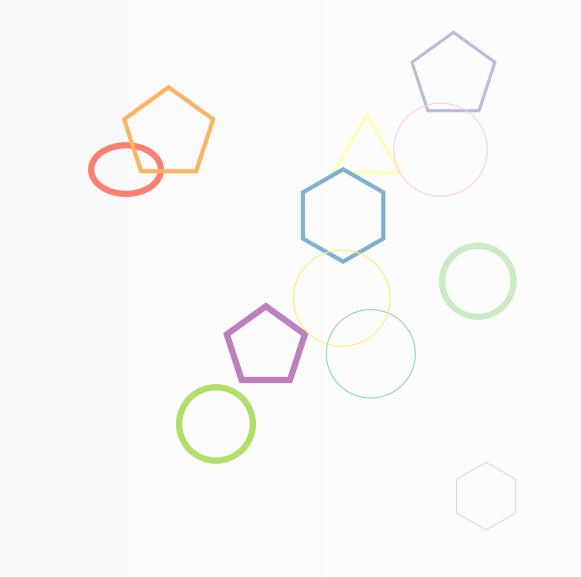[{"shape": "circle", "thickness": 0.5, "radius": 0.38, "center": [0.638, 0.386]}, {"shape": "triangle", "thickness": 1.5, "radius": 0.33, "center": [0.631, 0.733]}, {"shape": "pentagon", "thickness": 1.5, "radius": 0.38, "center": [0.78, 0.868]}, {"shape": "oval", "thickness": 3, "radius": 0.3, "center": [0.217, 0.706]}, {"shape": "hexagon", "thickness": 2, "radius": 0.4, "center": [0.59, 0.626]}, {"shape": "pentagon", "thickness": 2, "radius": 0.4, "center": [0.29, 0.768]}, {"shape": "circle", "thickness": 3, "radius": 0.32, "center": [0.372, 0.265]}, {"shape": "circle", "thickness": 0.5, "radius": 0.4, "center": [0.758, 0.74]}, {"shape": "hexagon", "thickness": 0.5, "radius": 0.29, "center": [0.836, 0.14]}, {"shape": "pentagon", "thickness": 3, "radius": 0.35, "center": [0.457, 0.398]}, {"shape": "circle", "thickness": 3, "radius": 0.31, "center": [0.822, 0.512]}, {"shape": "circle", "thickness": 0.5, "radius": 0.42, "center": [0.588, 0.483]}]